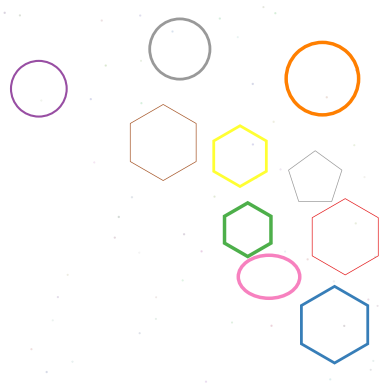[{"shape": "hexagon", "thickness": 0.5, "radius": 0.5, "center": [0.897, 0.385]}, {"shape": "hexagon", "thickness": 2, "radius": 0.5, "center": [0.869, 0.157]}, {"shape": "hexagon", "thickness": 2.5, "radius": 0.35, "center": [0.643, 0.403]}, {"shape": "circle", "thickness": 1.5, "radius": 0.36, "center": [0.101, 0.77]}, {"shape": "circle", "thickness": 2.5, "radius": 0.47, "center": [0.837, 0.796]}, {"shape": "hexagon", "thickness": 2, "radius": 0.39, "center": [0.623, 0.594]}, {"shape": "hexagon", "thickness": 0.5, "radius": 0.49, "center": [0.424, 0.63]}, {"shape": "oval", "thickness": 2.5, "radius": 0.4, "center": [0.699, 0.281]}, {"shape": "circle", "thickness": 2, "radius": 0.39, "center": [0.467, 0.873]}, {"shape": "pentagon", "thickness": 0.5, "radius": 0.36, "center": [0.819, 0.536]}]